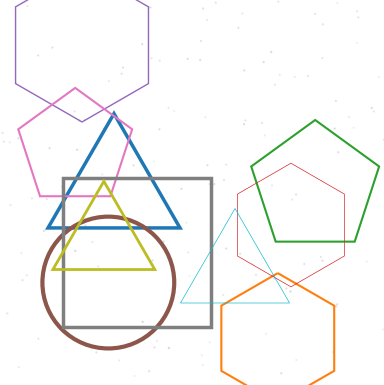[{"shape": "triangle", "thickness": 2.5, "radius": 0.99, "center": [0.296, 0.507]}, {"shape": "hexagon", "thickness": 1.5, "radius": 0.85, "center": [0.722, 0.121]}, {"shape": "pentagon", "thickness": 1.5, "radius": 0.87, "center": [0.819, 0.514]}, {"shape": "hexagon", "thickness": 0.5, "radius": 0.8, "center": [0.756, 0.415]}, {"shape": "hexagon", "thickness": 1, "radius": 1.0, "center": [0.213, 0.883]}, {"shape": "circle", "thickness": 3, "radius": 0.86, "center": [0.281, 0.266]}, {"shape": "pentagon", "thickness": 1.5, "radius": 0.78, "center": [0.195, 0.616]}, {"shape": "square", "thickness": 2.5, "radius": 0.96, "center": [0.355, 0.344]}, {"shape": "triangle", "thickness": 2, "radius": 0.76, "center": [0.27, 0.376]}, {"shape": "triangle", "thickness": 0.5, "radius": 0.82, "center": [0.61, 0.295]}]